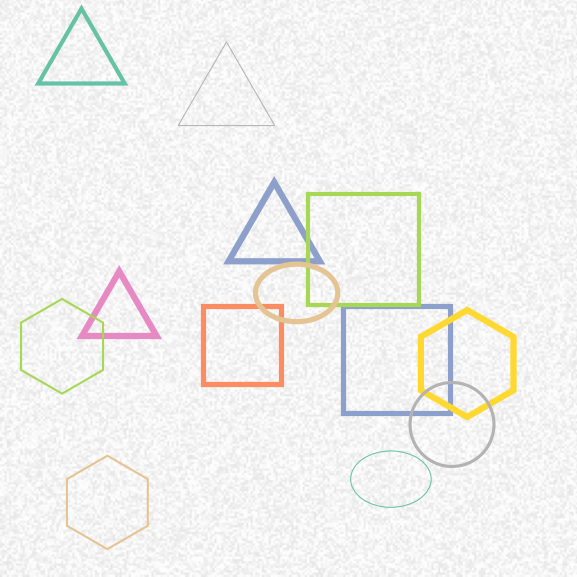[{"shape": "triangle", "thickness": 2, "radius": 0.43, "center": [0.141, 0.898]}, {"shape": "oval", "thickness": 0.5, "radius": 0.35, "center": [0.677, 0.169]}, {"shape": "square", "thickness": 2.5, "radius": 0.34, "center": [0.419, 0.402]}, {"shape": "triangle", "thickness": 3, "radius": 0.46, "center": [0.475, 0.592]}, {"shape": "square", "thickness": 2.5, "radius": 0.46, "center": [0.687, 0.376]}, {"shape": "triangle", "thickness": 3, "radius": 0.37, "center": [0.207, 0.455]}, {"shape": "hexagon", "thickness": 1, "radius": 0.41, "center": [0.107, 0.4]}, {"shape": "square", "thickness": 2, "radius": 0.48, "center": [0.629, 0.567]}, {"shape": "hexagon", "thickness": 3, "radius": 0.46, "center": [0.809, 0.37]}, {"shape": "oval", "thickness": 2.5, "radius": 0.36, "center": [0.514, 0.492]}, {"shape": "hexagon", "thickness": 1, "radius": 0.4, "center": [0.186, 0.129]}, {"shape": "circle", "thickness": 1.5, "radius": 0.36, "center": [0.783, 0.264]}, {"shape": "triangle", "thickness": 0.5, "radius": 0.48, "center": [0.392, 0.83]}]